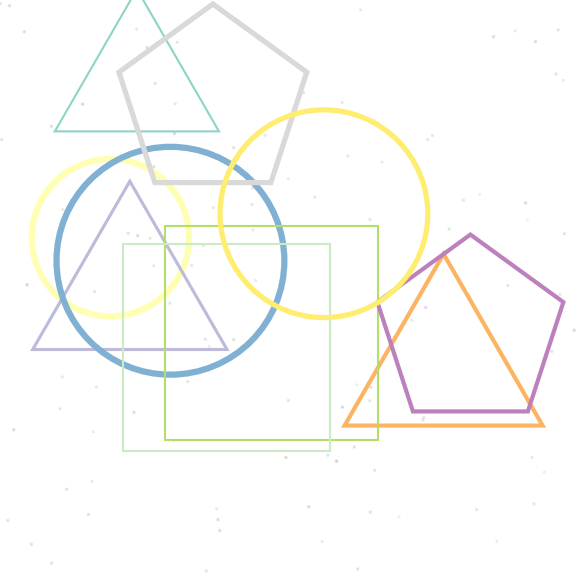[{"shape": "triangle", "thickness": 1, "radius": 0.82, "center": [0.237, 0.854]}, {"shape": "circle", "thickness": 3, "radius": 0.68, "center": [0.191, 0.588]}, {"shape": "triangle", "thickness": 1.5, "radius": 0.97, "center": [0.225, 0.491]}, {"shape": "circle", "thickness": 3, "radius": 0.99, "center": [0.295, 0.548]}, {"shape": "triangle", "thickness": 2, "radius": 0.99, "center": [0.768, 0.361]}, {"shape": "square", "thickness": 1, "radius": 0.93, "center": [0.47, 0.422]}, {"shape": "pentagon", "thickness": 2.5, "radius": 0.85, "center": [0.369, 0.821]}, {"shape": "pentagon", "thickness": 2, "radius": 0.85, "center": [0.815, 0.424]}, {"shape": "square", "thickness": 1, "radius": 0.9, "center": [0.391, 0.398]}, {"shape": "circle", "thickness": 2.5, "radius": 0.9, "center": [0.561, 0.629]}]